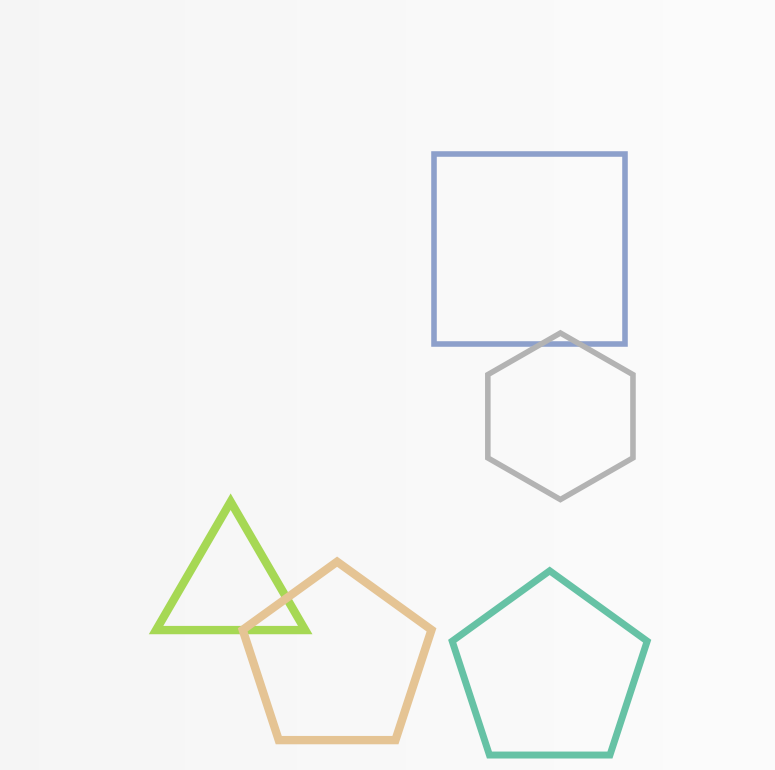[{"shape": "pentagon", "thickness": 2.5, "radius": 0.66, "center": [0.709, 0.126]}, {"shape": "square", "thickness": 2, "radius": 0.62, "center": [0.684, 0.677]}, {"shape": "triangle", "thickness": 3, "radius": 0.56, "center": [0.298, 0.237]}, {"shape": "pentagon", "thickness": 3, "radius": 0.64, "center": [0.435, 0.142]}, {"shape": "hexagon", "thickness": 2, "radius": 0.54, "center": [0.723, 0.459]}]